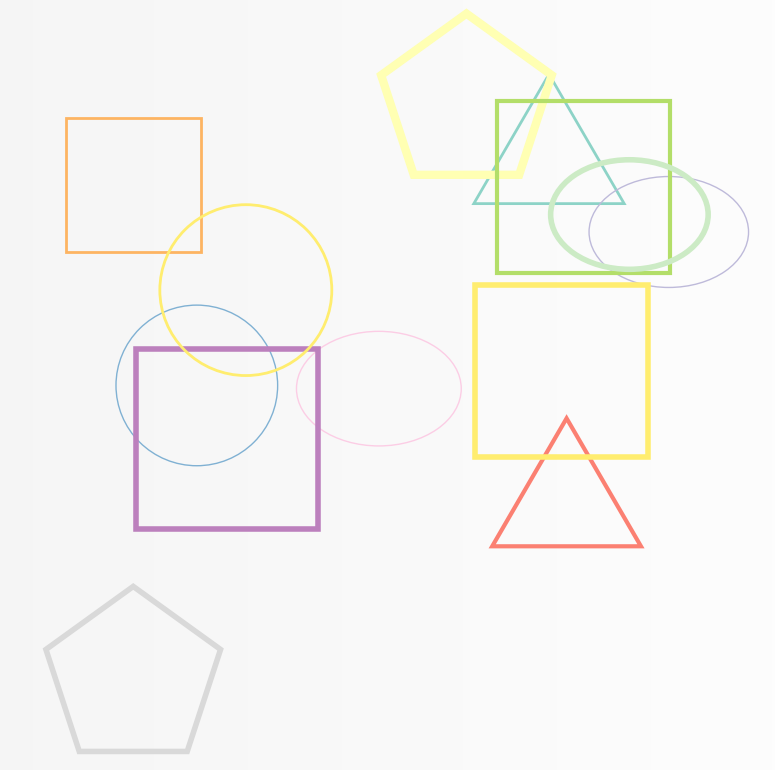[{"shape": "triangle", "thickness": 1, "radius": 0.56, "center": [0.708, 0.792]}, {"shape": "pentagon", "thickness": 3, "radius": 0.58, "center": [0.602, 0.867]}, {"shape": "oval", "thickness": 0.5, "radius": 0.51, "center": [0.863, 0.699]}, {"shape": "triangle", "thickness": 1.5, "radius": 0.55, "center": [0.731, 0.346]}, {"shape": "circle", "thickness": 0.5, "radius": 0.52, "center": [0.254, 0.499]}, {"shape": "square", "thickness": 1, "radius": 0.43, "center": [0.172, 0.76]}, {"shape": "square", "thickness": 1.5, "radius": 0.56, "center": [0.753, 0.757]}, {"shape": "oval", "thickness": 0.5, "radius": 0.53, "center": [0.489, 0.495]}, {"shape": "pentagon", "thickness": 2, "radius": 0.59, "center": [0.172, 0.12]}, {"shape": "square", "thickness": 2, "radius": 0.58, "center": [0.293, 0.43]}, {"shape": "oval", "thickness": 2, "radius": 0.51, "center": [0.812, 0.721]}, {"shape": "square", "thickness": 2, "radius": 0.56, "center": [0.725, 0.518]}, {"shape": "circle", "thickness": 1, "radius": 0.55, "center": [0.317, 0.623]}]